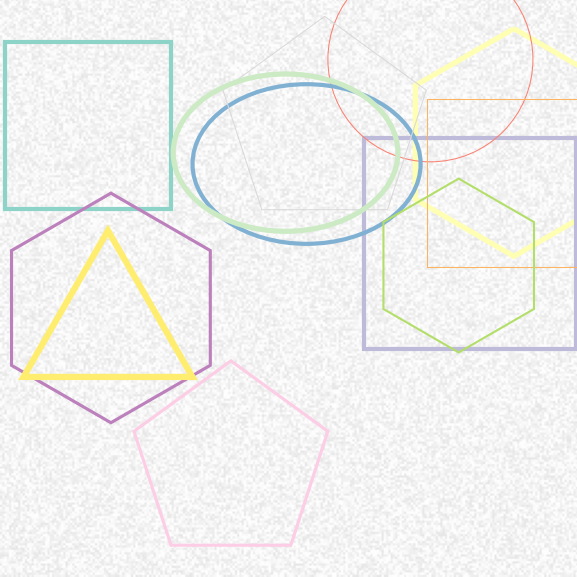[{"shape": "square", "thickness": 2, "radius": 0.72, "center": [0.153, 0.781]}, {"shape": "hexagon", "thickness": 2.5, "radius": 0.99, "center": [0.89, 0.752]}, {"shape": "square", "thickness": 2, "radius": 0.92, "center": [0.814, 0.578]}, {"shape": "circle", "thickness": 0.5, "radius": 0.89, "center": [0.745, 0.896]}, {"shape": "oval", "thickness": 2, "radius": 0.99, "center": [0.531, 0.715]}, {"shape": "square", "thickness": 0.5, "radius": 0.73, "center": [0.885, 0.682]}, {"shape": "hexagon", "thickness": 1, "radius": 0.75, "center": [0.794, 0.539]}, {"shape": "pentagon", "thickness": 1.5, "radius": 0.88, "center": [0.4, 0.198]}, {"shape": "pentagon", "thickness": 0.5, "radius": 0.93, "center": [0.562, 0.786]}, {"shape": "hexagon", "thickness": 1.5, "radius": 0.99, "center": [0.192, 0.466]}, {"shape": "oval", "thickness": 2.5, "radius": 0.97, "center": [0.494, 0.735]}, {"shape": "triangle", "thickness": 3, "radius": 0.84, "center": [0.187, 0.431]}]